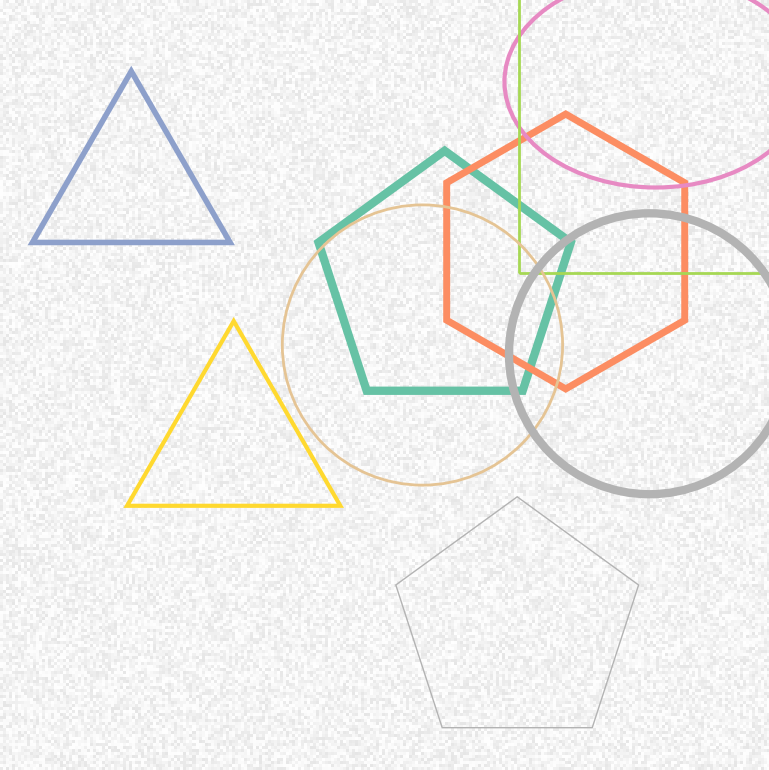[{"shape": "pentagon", "thickness": 3, "radius": 0.86, "center": [0.577, 0.632]}, {"shape": "hexagon", "thickness": 2.5, "radius": 0.89, "center": [0.735, 0.673]}, {"shape": "triangle", "thickness": 2, "radius": 0.74, "center": [0.17, 0.759]}, {"shape": "oval", "thickness": 1.5, "radius": 0.98, "center": [0.852, 0.894]}, {"shape": "square", "thickness": 1, "radius": 0.98, "center": [0.87, 0.841]}, {"shape": "triangle", "thickness": 1.5, "radius": 0.8, "center": [0.304, 0.423]}, {"shape": "circle", "thickness": 1, "radius": 0.91, "center": [0.549, 0.552]}, {"shape": "circle", "thickness": 3, "radius": 0.91, "center": [0.843, 0.541]}, {"shape": "pentagon", "thickness": 0.5, "radius": 0.83, "center": [0.672, 0.189]}]